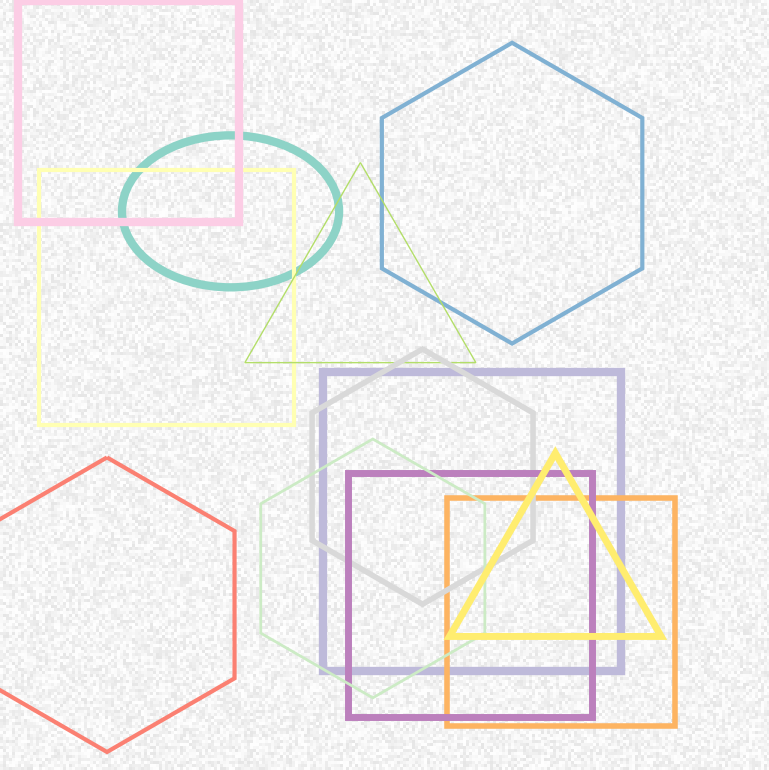[{"shape": "oval", "thickness": 3, "radius": 0.7, "center": [0.299, 0.726]}, {"shape": "square", "thickness": 1.5, "radius": 0.83, "center": [0.216, 0.613]}, {"shape": "square", "thickness": 3, "radius": 0.97, "center": [0.613, 0.323]}, {"shape": "hexagon", "thickness": 1.5, "radius": 0.96, "center": [0.139, 0.215]}, {"shape": "hexagon", "thickness": 1.5, "radius": 0.98, "center": [0.665, 0.749]}, {"shape": "square", "thickness": 2, "radius": 0.74, "center": [0.728, 0.205]}, {"shape": "triangle", "thickness": 0.5, "radius": 0.87, "center": [0.468, 0.616]}, {"shape": "square", "thickness": 3, "radius": 0.72, "center": [0.167, 0.855]}, {"shape": "hexagon", "thickness": 2, "radius": 0.83, "center": [0.549, 0.381]}, {"shape": "square", "thickness": 2.5, "radius": 0.79, "center": [0.61, 0.227]}, {"shape": "hexagon", "thickness": 1, "radius": 0.84, "center": [0.484, 0.262]}, {"shape": "triangle", "thickness": 2.5, "radius": 0.79, "center": [0.721, 0.253]}]